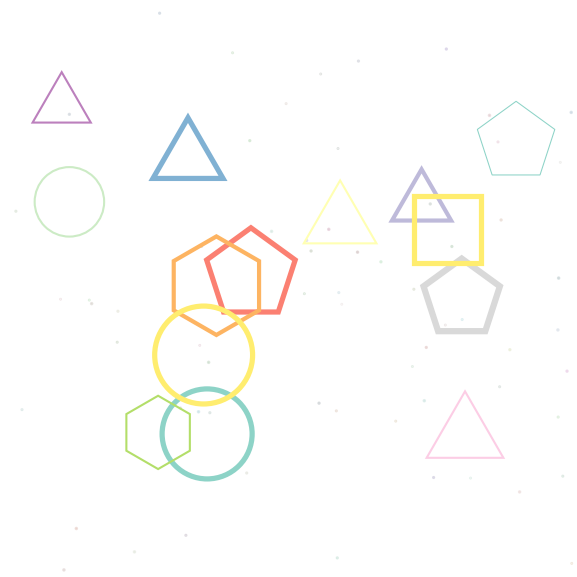[{"shape": "circle", "thickness": 2.5, "radius": 0.39, "center": [0.359, 0.248]}, {"shape": "pentagon", "thickness": 0.5, "radius": 0.35, "center": [0.894, 0.753]}, {"shape": "triangle", "thickness": 1, "radius": 0.36, "center": [0.589, 0.614]}, {"shape": "triangle", "thickness": 2, "radius": 0.3, "center": [0.73, 0.647]}, {"shape": "pentagon", "thickness": 2.5, "radius": 0.4, "center": [0.434, 0.524]}, {"shape": "triangle", "thickness": 2.5, "radius": 0.35, "center": [0.326, 0.725]}, {"shape": "hexagon", "thickness": 2, "radius": 0.43, "center": [0.375, 0.504]}, {"shape": "hexagon", "thickness": 1, "radius": 0.32, "center": [0.274, 0.25]}, {"shape": "triangle", "thickness": 1, "radius": 0.38, "center": [0.805, 0.245]}, {"shape": "pentagon", "thickness": 3, "radius": 0.35, "center": [0.799, 0.482]}, {"shape": "triangle", "thickness": 1, "radius": 0.29, "center": [0.107, 0.816]}, {"shape": "circle", "thickness": 1, "radius": 0.3, "center": [0.12, 0.65]}, {"shape": "square", "thickness": 2.5, "radius": 0.29, "center": [0.774, 0.601]}, {"shape": "circle", "thickness": 2.5, "radius": 0.42, "center": [0.353, 0.384]}]